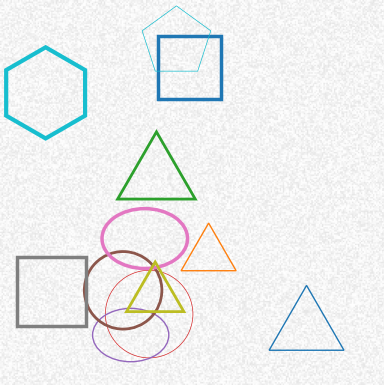[{"shape": "square", "thickness": 2.5, "radius": 0.41, "center": [0.491, 0.824]}, {"shape": "triangle", "thickness": 1, "radius": 0.56, "center": [0.796, 0.146]}, {"shape": "triangle", "thickness": 1, "radius": 0.41, "center": [0.542, 0.338]}, {"shape": "triangle", "thickness": 2, "radius": 0.58, "center": [0.406, 0.541]}, {"shape": "circle", "thickness": 0.5, "radius": 0.57, "center": [0.387, 0.184]}, {"shape": "oval", "thickness": 1, "radius": 0.49, "center": [0.339, 0.13]}, {"shape": "circle", "thickness": 2, "radius": 0.5, "center": [0.32, 0.246]}, {"shape": "oval", "thickness": 2.5, "radius": 0.56, "center": [0.376, 0.38]}, {"shape": "square", "thickness": 2.5, "radius": 0.45, "center": [0.133, 0.244]}, {"shape": "triangle", "thickness": 2, "radius": 0.43, "center": [0.403, 0.234]}, {"shape": "hexagon", "thickness": 3, "radius": 0.59, "center": [0.119, 0.759]}, {"shape": "pentagon", "thickness": 0.5, "radius": 0.47, "center": [0.458, 0.891]}]